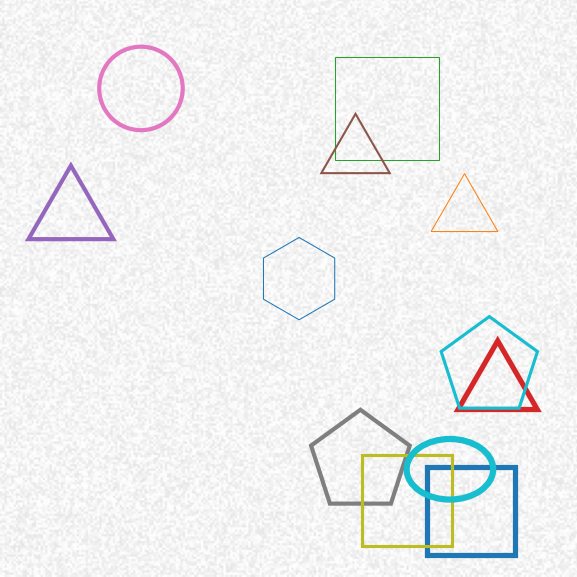[{"shape": "square", "thickness": 2.5, "radius": 0.38, "center": [0.815, 0.114]}, {"shape": "hexagon", "thickness": 0.5, "radius": 0.36, "center": [0.518, 0.517]}, {"shape": "triangle", "thickness": 0.5, "radius": 0.33, "center": [0.804, 0.632]}, {"shape": "square", "thickness": 0.5, "radius": 0.45, "center": [0.67, 0.811]}, {"shape": "triangle", "thickness": 2.5, "radius": 0.4, "center": [0.862, 0.33]}, {"shape": "triangle", "thickness": 2, "radius": 0.42, "center": [0.123, 0.627]}, {"shape": "triangle", "thickness": 1, "radius": 0.34, "center": [0.616, 0.734]}, {"shape": "circle", "thickness": 2, "radius": 0.36, "center": [0.244, 0.846]}, {"shape": "pentagon", "thickness": 2, "radius": 0.45, "center": [0.624, 0.2]}, {"shape": "square", "thickness": 1.5, "radius": 0.39, "center": [0.704, 0.133]}, {"shape": "pentagon", "thickness": 1.5, "radius": 0.44, "center": [0.847, 0.363]}, {"shape": "oval", "thickness": 3, "radius": 0.37, "center": [0.779, 0.187]}]